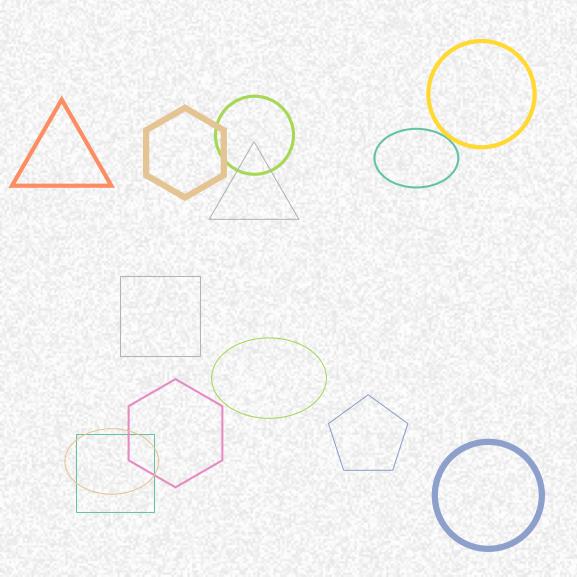[{"shape": "oval", "thickness": 1, "radius": 0.36, "center": [0.721, 0.725]}, {"shape": "square", "thickness": 0.5, "radius": 0.34, "center": [0.199, 0.18]}, {"shape": "triangle", "thickness": 2, "radius": 0.5, "center": [0.107, 0.727]}, {"shape": "circle", "thickness": 3, "radius": 0.46, "center": [0.846, 0.141]}, {"shape": "pentagon", "thickness": 0.5, "radius": 0.36, "center": [0.638, 0.243]}, {"shape": "hexagon", "thickness": 1, "radius": 0.47, "center": [0.304, 0.249]}, {"shape": "circle", "thickness": 1.5, "radius": 0.34, "center": [0.441, 0.765]}, {"shape": "oval", "thickness": 0.5, "radius": 0.5, "center": [0.466, 0.344]}, {"shape": "circle", "thickness": 2, "radius": 0.46, "center": [0.834, 0.836]}, {"shape": "oval", "thickness": 0.5, "radius": 0.41, "center": [0.194, 0.2]}, {"shape": "hexagon", "thickness": 3, "radius": 0.39, "center": [0.32, 0.735]}, {"shape": "triangle", "thickness": 0.5, "radius": 0.45, "center": [0.44, 0.664]}, {"shape": "square", "thickness": 0.5, "radius": 0.34, "center": [0.277, 0.452]}]